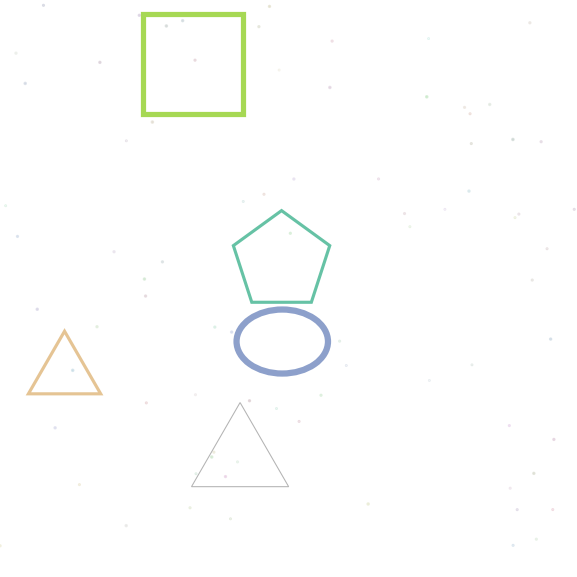[{"shape": "pentagon", "thickness": 1.5, "radius": 0.44, "center": [0.488, 0.547]}, {"shape": "oval", "thickness": 3, "radius": 0.4, "center": [0.489, 0.408]}, {"shape": "square", "thickness": 2.5, "radius": 0.43, "center": [0.335, 0.888]}, {"shape": "triangle", "thickness": 1.5, "radius": 0.36, "center": [0.112, 0.353]}, {"shape": "triangle", "thickness": 0.5, "radius": 0.49, "center": [0.416, 0.205]}]